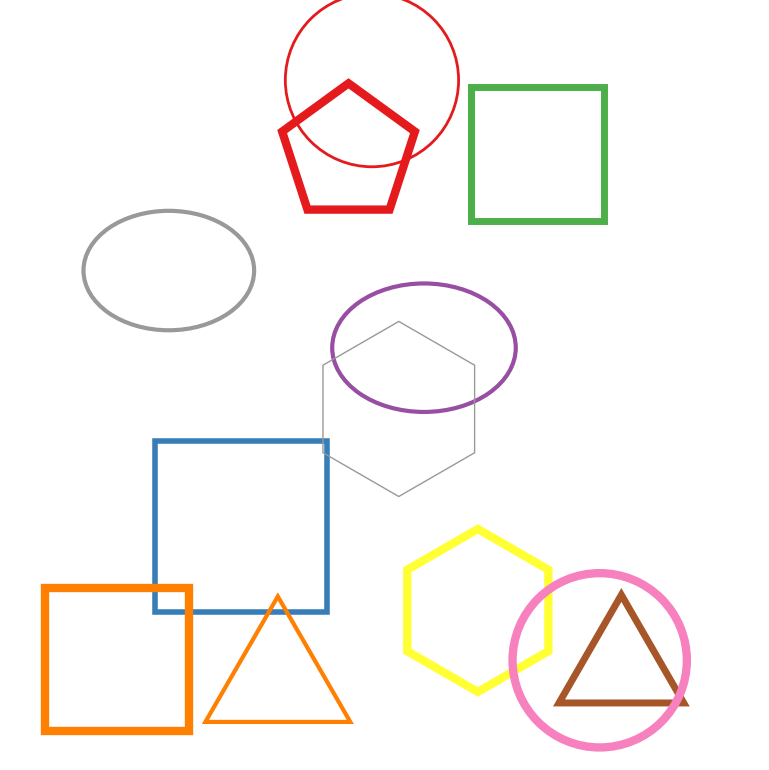[{"shape": "circle", "thickness": 1, "radius": 0.56, "center": [0.483, 0.896]}, {"shape": "pentagon", "thickness": 3, "radius": 0.45, "center": [0.453, 0.801]}, {"shape": "square", "thickness": 2, "radius": 0.56, "center": [0.313, 0.316]}, {"shape": "square", "thickness": 2.5, "radius": 0.43, "center": [0.698, 0.8]}, {"shape": "oval", "thickness": 1.5, "radius": 0.6, "center": [0.551, 0.548]}, {"shape": "triangle", "thickness": 1.5, "radius": 0.54, "center": [0.361, 0.117]}, {"shape": "square", "thickness": 3, "radius": 0.47, "center": [0.152, 0.143]}, {"shape": "hexagon", "thickness": 3, "radius": 0.53, "center": [0.621, 0.207]}, {"shape": "triangle", "thickness": 2.5, "radius": 0.47, "center": [0.807, 0.134]}, {"shape": "circle", "thickness": 3, "radius": 0.57, "center": [0.779, 0.142]}, {"shape": "oval", "thickness": 1.5, "radius": 0.55, "center": [0.219, 0.649]}, {"shape": "hexagon", "thickness": 0.5, "radius": 0.57, "center": [0.518, 0.469]}]